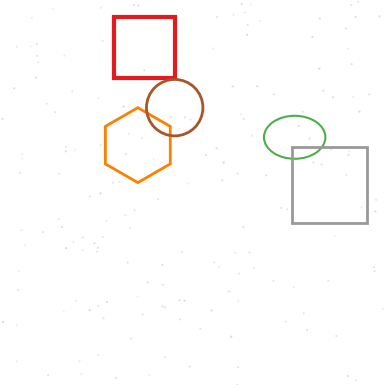[{"shape": "square", "thickness": 3, "radius": 0.39, "center": [0.375, 0.877]}, {"shape": "oval", "thickness": 1.5, "radius": 0.4, "center": [0.765, 0.643]}, {"shape": "hexagon", "thickness": 2, "radius": 0.49, "center": [0.358, 0.623]}, {"shape": "circle", "thickness": 2, "radius": 0.37, "center": [0.454, 0.72]}, {"shape": "square", "thickness": 2, "radius": 0.49, "center": [0.856, 0.52]}]